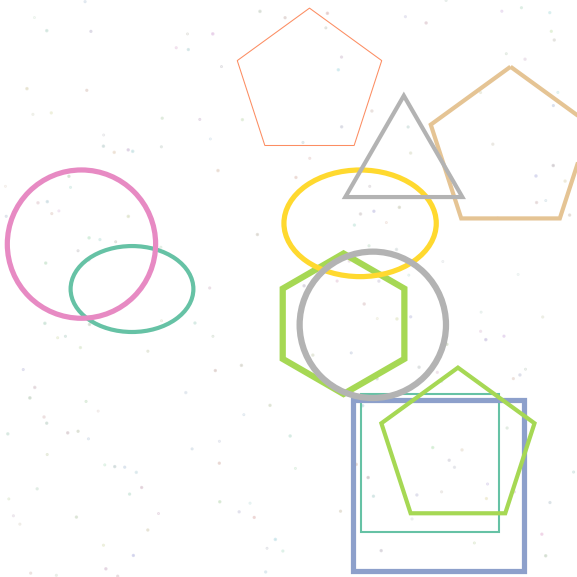[{"shape": "oval", "thickness": 2, "radius": 0.53, "center": [0.229, 0.499]}, {"shape": "square", "thickness": 1, "radius": 0.6, "center": [0.745, 0.198]}, {"shape": "pentagon", "thickness": 0.5, "radius": 0.66, "center": [0.536, 0.854]}, {"shape": "square", "thickness": 2.5, "radius": 0.74, "center": [0.759, 0.158]}, {"shape": "circle", "thickness": 2.5, "radius": 0.64, "center": [0.141, 0.576]}, {"shape": "pentagon", "thickness": 2, "radius": 0.7, "center": [0.793, 0.223]}, {"shape": "hexagon", "thickness": 3, "radius": 0.61, "center": [0.595, 0.439]}, {"shape": "oval", "thickness": 2.5, "radius": 0.66, "center": [0.624, 0.612]}, {"shape": "pentagon", "thickness": 2, "radius": 0.73, "center": [0.884, 0.738]}, {"shape": "circle", "thickness": 3, "radius": 0.63, "center": [0.646, 0.437]}, {"shape": "triangle", "thickness": 2, "radius": 0.58, "center": [0.699, 0.716]}]